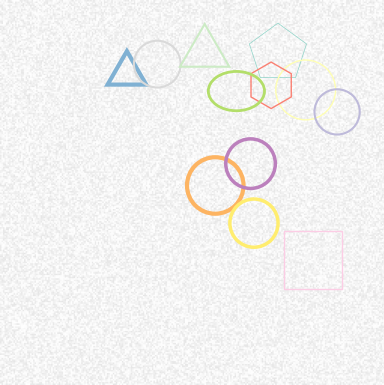[{"shape": "pentagon", "thickness": 0.5, "radius": 0.39, "center": [0.722, 0.862]}, {"shape": "circle", "thickness": 1, "radius": 0.39, "center": [0.794, 0.766]}, {"shape": "circle", "thickness": 1.5, "radius": 0.29, "center": [0.876, 0.709]}, {"shape": "hexagon", "thickness": 1, "radius": 0.3, "center": [0.704, 0.778]}, {"shape": "triangle", "thickness": 3, "radius": 0.29, "center": [0.33, 0.809]}, {"shape": "circle", "thickness": 3, "radius": 0.37, "center": [0.559, 0.518]}, {"shape": "oval", "thickness": 2, "radius": 0.36, "center": [0.614, 0.763]}, {"shape": "square", "thickness": 1, "radius": 0.38, "center": [0.812, 0.324]}, {"shape": "circle", "thickness": 1.5, "radius": 0.3, "center": [0.409, 0.833]}, {"shape": "circle", "thickness": 2.5, "radius": 0.32, "center": [0.651, 0.575]}, {"shape": "triangle", "thickness": 1.5, "radius": 0.37, "center": [0.532, 0.864]}, {"shape": "circle", "thickness": 2.5, "radius": 0.31, "center": [0.66, 0.42]}]